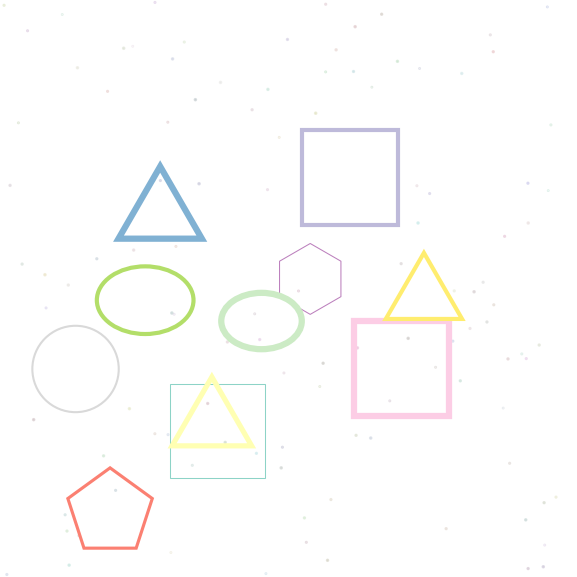[{"shape": "square", "thickness": 0.5, "radius": 0.41, "center": [0.376, 0.253]}, {"shape": "triangle", "thickness": 2.5, "radius": 0.4, "center": [0.367, 0.267]}, {"shape": "square", "thickness": 2, "radius": 0.41, "center": [0.605, 0.692]}, {"shape": "pentagon", "thickness": 1.5, "radius": 0.38, "center": [0.191, 0.112]}, {"shape": "triangle", "thickness": 3, "radius": 0.42, "center": [0.277, 0.628]}, {"shape": "oval", "thickness": 2, "radius": 0.42, "center": [0.251, 0.479]}, {"shape": "square", "thickness": 3, "radius": 0.41, "center": [0.696, 0.361]}, {"shape": "circle", "thickness": 1, "radius": 0.37, "center": [0.131, 0.36]}, {"shape": "hexagon", "thickness": 0.5, "radius": 0.31, "center": [0.537, 0.516]}, {"shape": "oval", "thickness": 3, "radius": 0.35, "center": [0.453, 0.443]}, {"shape": "triangle", "thickness": 2, "radius": 0.38, "center": [0.734, 0.485]}]